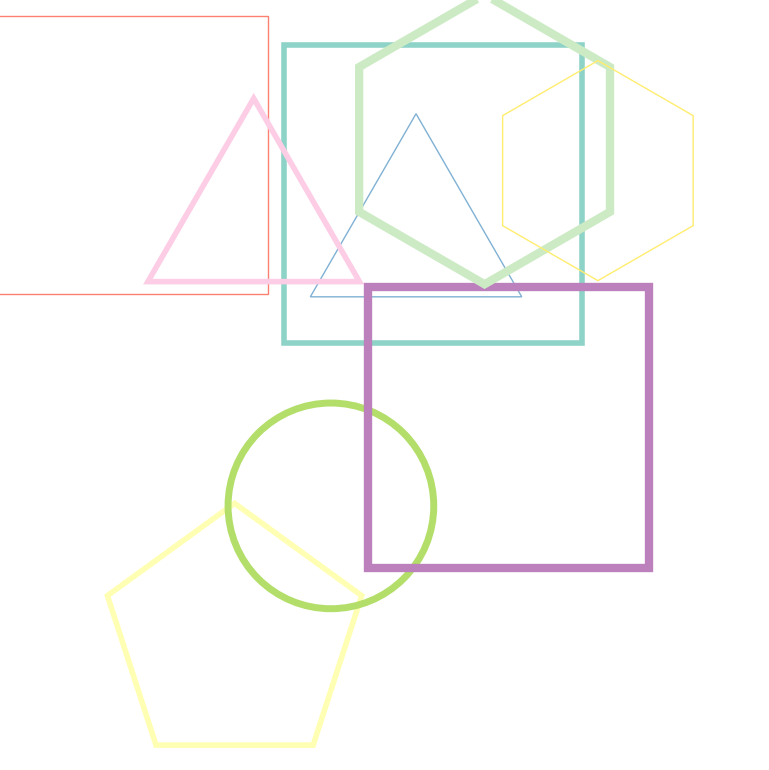[{"shape": "square", "thickness": 2, "radius": 0.97, "center": [0.563, 0.749]}, {"shape": "pentagon", "thickness": 2, "radius": 0.87, "center": [0.305, 0.173]}, {"shape": "square", "thickness": 0.5, "radius": 0.9, "center": [0.167, 0.799]}, {"shape": "triangle", "thickness": 0.5, "radius": 0.79, "center": [0.54, 0.694]}, {"shape": "circle", "thickness": 2.5, "radius": 0.67, "center": [0.43, 0.343]}, {"shape": "triangle", "thickness": 2, "radius": 0.79, "center": [0.329, 0.714]}, {"shape": "square", "thickness": 3, "radius": 0.91, "center": [0.661, 0.444]}, {"shape": "hexagon", "thickness": 3, "radius": 0.94, "center": [0.629, 0.819]}, {"shape": "hexagon", "thickness": 0.5, "radius": 0.71, "center": [0.776, 0.778]}]